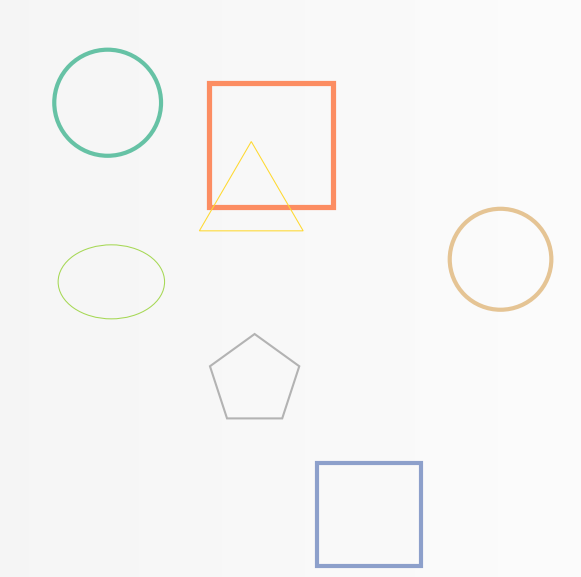[{"shape": "circle", "thickness": 2, "radius": 0.46, "center": [0.185, 0.821]}, {"shape": "square", "thickness": 2.5, "radius": 0.53, "center": [0.466, 0.748]}, {"shape": "square", "thickness": 2, "radius": 0.45, "center": [0.634, 0.108]}, {"shape": "oval", "thickness": 0.5, "radius": 0.46, "center": [0.192, 0.511]}, {"shape": "triangle", "thickness": 0.5, "radius": 0.52, "center": [0.432, 0.651]}, {"shape": "circle", "thickness": 2, "radius": 0.44, "center": [0.861, 0.55]}, {"shape": "pentagon", "thickness": 1, "radius": 0.4, "center": [0.438, 0.34]}]